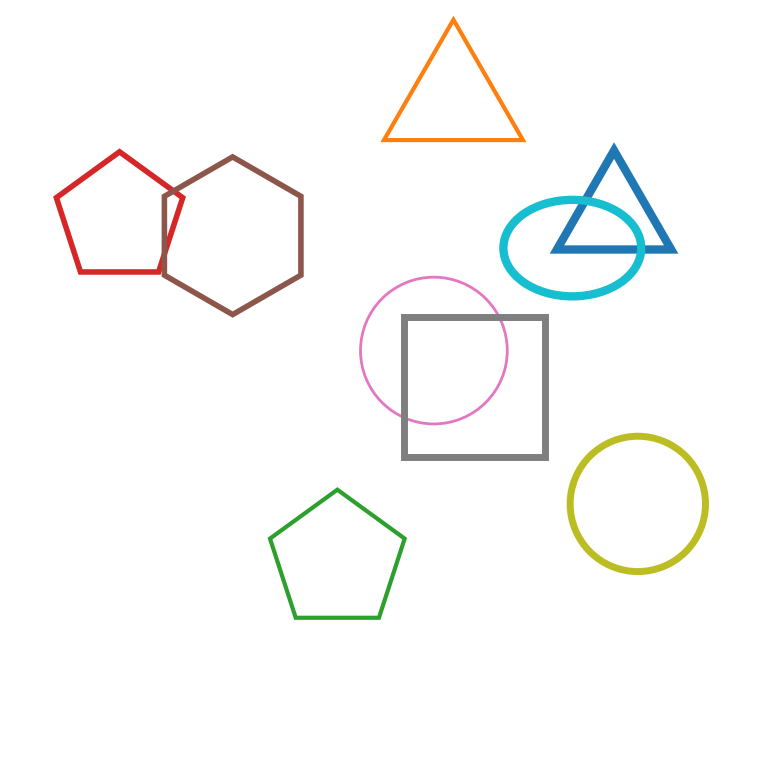[{"shape": "triangle", "thickness": 3, "radius": 0.43, "center": [0.797, 0.719]}, {"shape": "triangle", "thickness": 1.5, "radius": 0.52, "center": [0.589, 0.87]}, {"shape": "pentagon", "thickness": 1.5, "radius": 0.46, "center": [0.438, 0.272]}, {"shape": "pentagon", "thickness": 2, "radius": 0.43, "center": [0.155, 0.717]}, {"shape": "hexagon", "thickness": 2, "radius": 0.51, "center": [0.302, 0.694]}, {"shape": "circle", "thickness": 1, "radius": 0.48, "center": [0.563, 0.545]}, {"shape": "square", "thickness": 2.5, "radius": 0.46, "center": [0.617, 0.498]}, {"shape": "circle", "thickness": 2.5, "radius": 0.44, "center": [0.828, 0.346]}, {"shape": "oval", "thickness": 3, "radius": 0.45, "center": [0.743, 0.678]}]